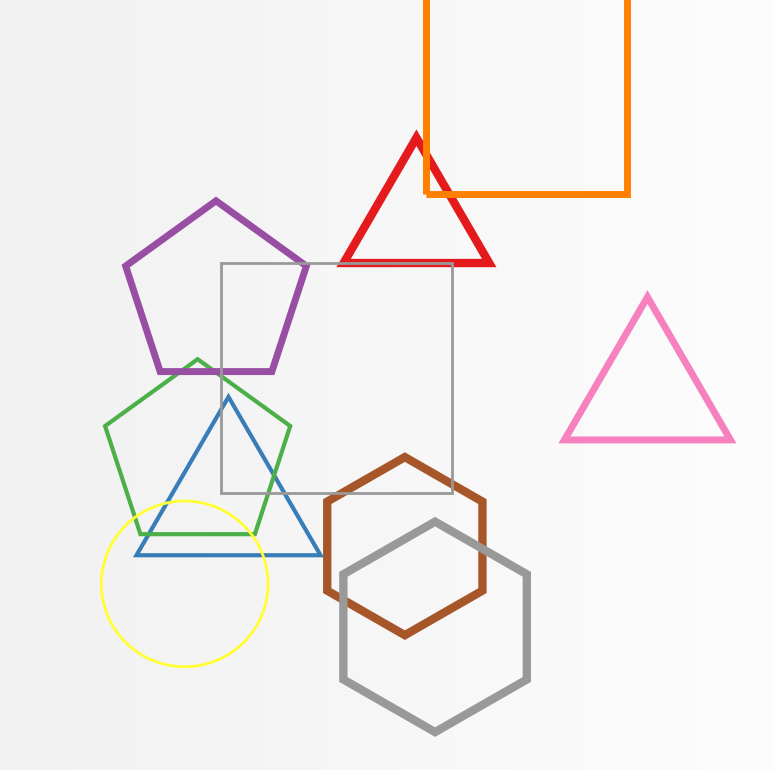[{"shape": "triangle", "thickness": 3, "radius": 0.54, "center": [0.537, 0.713]}, {"shape": "triangle", "thickness": 1.5, "radius": 0.69, "center": [0.295, 0.347]}, {"shape": "pentagon", "thickness": 1.5, "radius": 0.63, "center": [0.255, 0.408]}, {"shape": "pentagon", "thickness": 2.5, "radius": 0.61, "center": [0.279, 0.617]}, {"shape": "square", "thickness": 2.5, "radius": 0.65, "center": [0.679, 0.878]}, {"shape": "circle", "thickness": 1, "radius": 0.54, "center": [0.238, 0.242]}, {"shape": "hexagon", "thickness": 3, "radius": 0.58, "center": [0.522, 0.291]}, {"shape": "triangle", "thickness": 2.5, "radius": 0.62, "center": [0.835, 0.491]}, {"shape": "square", "thickness": 1, "radius": 0.75, "center": [0.434, 0.509]}, {"shape": "hexagon", "thickness": 3, "radius": 0.68, "center": [0.561, 0.186]}]